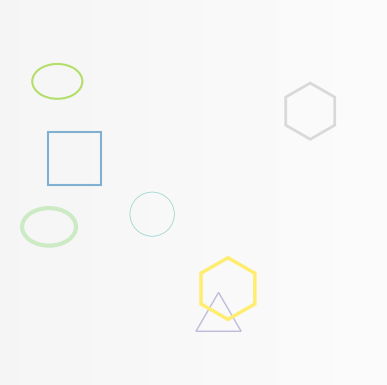[{"shape": "circle", "thickness": 0.5, "radius": 0.29, "center": [0.393, 0.444]}, {"shape": "triangle", "thickness": 1, "radius": 0.34, "center": [0.564, 0.173]}, {"shape": "square", "thickness": 1.5, "radius": 0.34, "center": [0.193, 0.588]}, {"shape": "oval", "thickness": 1.5, "radius": 0.32, "center": [0.148, 0.789]}, {"shape": "hexagon", "thickness": 2, "radius": 0.36, "center": [0.801, 0.711]}, {"shape": "oval", "thickness": 3, "radius": 0.35, "center": [0.127, 0.411]}, {"shape": "hexagon", "thickness": 2.5, "radius": 0.4, "center": [0.588, 0.25]}]